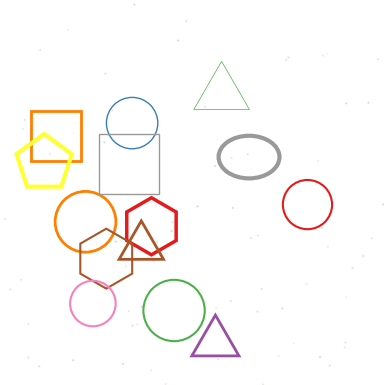[{"shape": "circle", "thickness": 1.5, "radius": 0.32, "center": [0.799, 0.469]}, {"shape": "hexagon", "thickness": 2.5, "radius": 0.37, "center": [0.393, 0.412]}, {"shape": "circle", "thickness": 1, "radius": 0.33, "center": [0.343, 0.68]}, {"shape": "triangle", "thickness": 0.5, "radius": 0.42, "center": [0.576, 0.757]}, {"shape": "circle", "thickness": 1.5, "radius": 0.4, "center": [0.452, 0.194]}, {"shape": "triangle", "thickness": 2, "radius": 0.35, "center": [0.56, 0.111]}, {"shape": "square", "thickness": 2, "radius": 0.32, "center": [0.146, 0.647]}, {"shape": "circle", "thickness": 2, "radius": 0.39, "center": [0.222, 0.424]}, {"shape": "pentagon", "thickness": 3, "radius": 0.38, "center": [0.115, 0.576]}, {"shape": "hexagon", "thickness": 1.5, "radius": 0.39, "center": [0.276, 0.328]}, {"shape": "triangle", "thickness": 2, "radius": 0.33, "center": [0.367, 0.36]}, {"shape": "circle", "thickness": 1.5, "radius": 0.3, "center": [0.241, 0.212]}, {"shape": "square", "thickness": 1, "radius": 0.39, "center": [0.334, 0.573]}, {"shape": "oval", "thickness": 3, "radius": 0.4, "center": [0.647, 0.592]}]